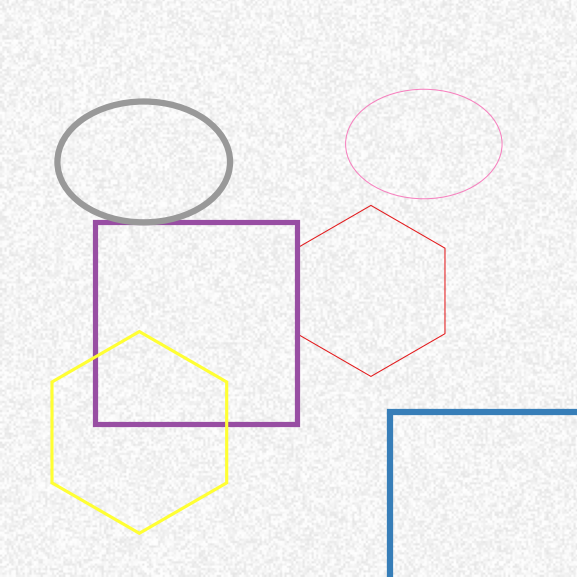[{"shape": "hexagon", "thickness": 0.5, "radius": 0.74, "center": [0.642, 0.495]}, {"shape": "square", "thickness": 3, "radius": 0.83, "center": [0.84, 0.121]}, {"shape": "square", "thickness": 2.5, "radius": 0.88, "center": [0.339, 0.44]}, {"shape": "hexagon", "thickness": 1.5, "radius": 0.87, "center": [0.241, 0.25]}, {"shape": "oval", "thickness": 0.5, "radius": 0.68, "center": [0.734, 0.75]}, {"shape": "oval", "thickness": 3, "radius": 0.75, "center": [0.249, 0.719]}]